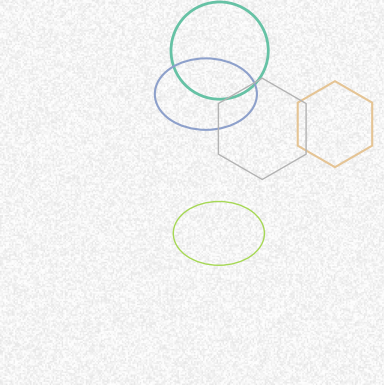[{"shape": "circle", "thickness": 2, "radius": 0.63, "center": [0.57, 0.869]}, {"shape": "oval", "thickness": 1.5, "radius": 0.66, "center": [0.535, 0.756]}, {"shape": "oval", "thickness": 1, "radius": 0.59, "center": [0.568, 0.394]}, {"shape": "hexagon", "thickness": 1.5, "radius": 0.56, "center": [0.87, 0.677]}, {"shape": "hexagon", "thickness": 1, "radius": 0.66, "center": [0.681, 0.665]}]